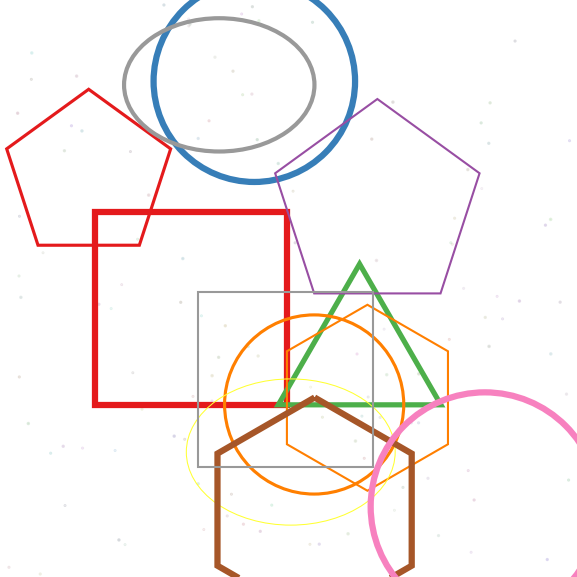[{"shape": "square", "thickness": 3, "radius": 0.83, "center": [0.331, 0.465]}, {"shape": "pentagon", "thickness": 1.5, "radius": 0.75, "center": [0.154, 0.695]}, {"shape": "circle", "thickness": 3, "radius": 0.87, "center": [0.44, 0.858]}, {"shape": "triangle", "thickness": 2.5, "radius": 0.81, "center": [0.623, 0.379]}, {"shape": "pentagon", "thickness": 1, "radius": 0.93, "center": [0.653, 0.642]}, {"shape": "circle", "thickness": 1.5, "radius": 0.78, "center": [0.544, 0.299]}, {"shape": "hexagon", "thickness": 1, "radius": 0.81, "center": [0.636, 0.31]}, {"shape": "oval", "thickness": 0.5, "radius": 0.9, "center": [0.503, 0.216]}, {"shape": "hexagon", "thickness": 3, "radius": 0.97, "center": [0.545, 0.117]}, {"shape": "circle", "thickness": 3, "radius": 0.99, "center": [0.84, 0.122]}, {"shape": "square", "thickness": 1, "radius": 0.76, "center": [0.494, 0.343]}, {"shape": "oval", "thickness": 2, "radius": 0.82, "center": [0.38, 0.852]}]